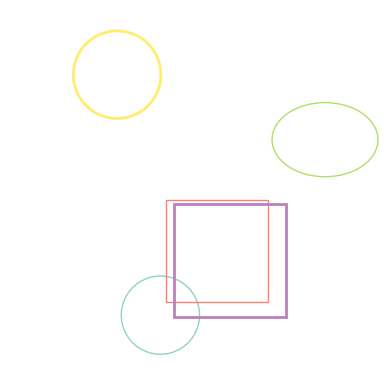[{"shape": "circle", "thickness": 1, "radius": 0.51, "center": [0.417, 0.181]}, {"shape": "square", "thickness": 1, "radius": 0.67, "center": [0.563, 0.348]}, {"shape": "oval", "thickness": 1, "radius": 0.69, "center": [0.844, 0.637]}, {"shape": "square", "thickness": 2, "radius": 0.73, "center": [0.597, 0.324]}, {"shape": "circle", "thickness": 2, "radius": 0.57, "center": [0.304, 0.806]}]